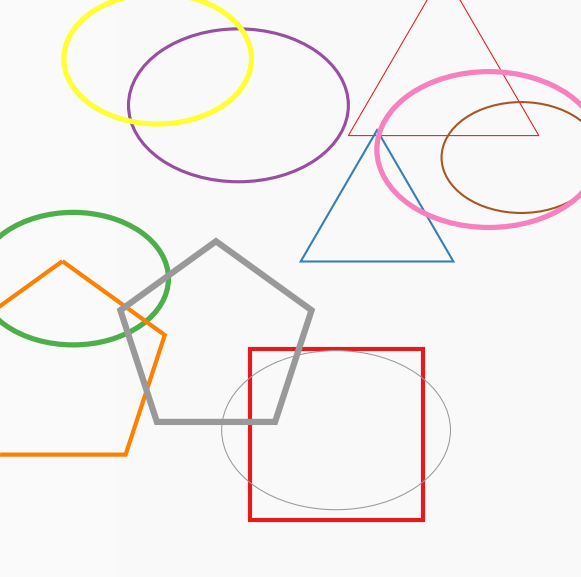[{"shape": "triangle", "thickness": 0.5, "radius": 0.95, "center": [0.763, 0.859]}, {"shape": "square", "thickness": 2, "radius": 0.74, "center": [0.579, 0.246]}, {"shape": "triangle", "thickness": 1, "radius": 0.76, "center": [0.649, 0.622]}, {"shape": "oval", "thickness": 2.5, "radius": 0.82, "center": [0.126, 0.517]}, {"shape": "oval", "thickness": 1.5, "radius": 0.95, "center": [0.41, 0.817]}, {"shape": "pentagon", "thickness": 2, "radius": 0.93, "center": [0.107, 0.362]}, {"shape": "oval", "thickness": 2.5, "radius": 0.81, "center": [0.271, 0.897]}, {"shape": "oval", "thickness": 1, "radius": 0.69, "center": [0.897, 0.726]}, {"shape": "oval", "thickness": 2.5, "radius": 0.96, "center": [0.841, 0.74]}, {"shape": "oval", "thickness": 0.5, "radius": 0.98, "center": [0.578, 0.254]}, {"shape": "pentagon", "thickness": 3, "radius": 0.86, "center": [0.372, 0.408]}]